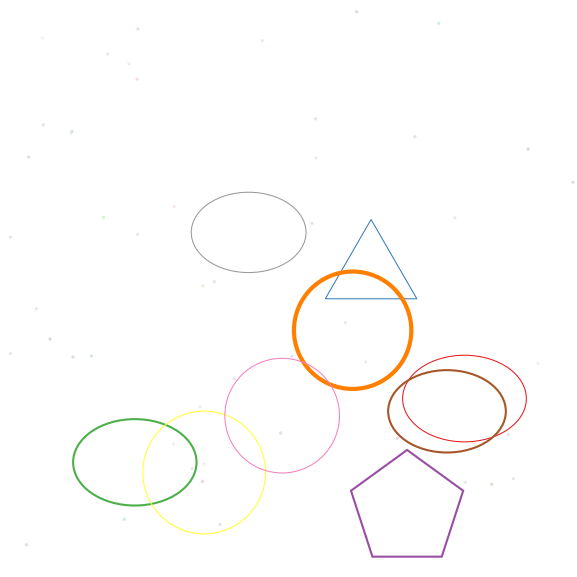[{"shape": "oval", "thickness": 0.5, "radius": 0.54, "center": [0.804, 0.309]}, {"shape": "triangle", "thickness": 0.5, "radius": 0.46, "center": [0.643, 0.528]}, {"shape": "oval", "thickness": 1, "radius": 0.53, "center": [0.233, 0.199]}, {"shape": "pentagon", "thickness": 1, "radius": 0.51, "center": [0.705, 0.118]}, {"shape": "circle", "thickness": 2, "radius": 0.51, "center": [0.611, 0.427]}, {"shape": "circle", "thickness": 0.5, "radius": 0.53, "center": [0.354, 0.181]}, {"shape": "oval", "thickness": 1, "radius": 0.51, "center": [0.774, 0.287]}, {"shape": "circle", "thickness": 0.5, "radius": 0.5, "center": [0.489, 0.279]}, {"shape": "oval", "thickness": 0.5, "radius": 0.5, "center": [0.431, 0.597]}]